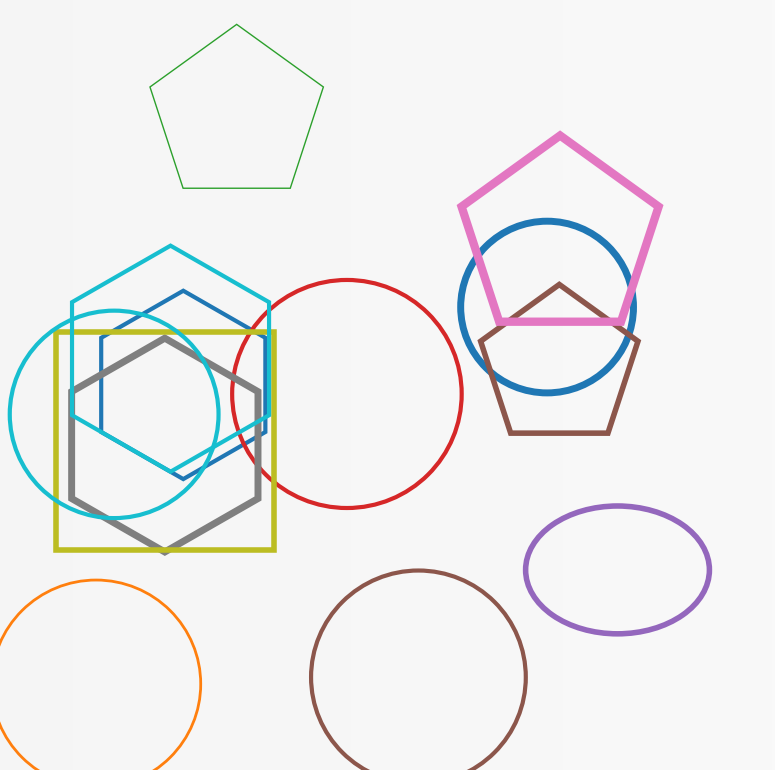[{"shape": "circle", "thickness": 2.5, "radius": 0.56, "center": [0.706, 0.601]}, {"shape": "hexagon", "thickness": 1.5, "radius": 0.61, "center": [0.236, 0.5]}, {"shape": "circle", "thickness": 1, "radius": 0.67, "center": [0.124, 0.112]}, {"shape": "pentagon", "thickness": 0.5, "radius": 0.59, "center": [0.305, 0.851]}, {"shape": "circle", "thickness": 1.5, "radius": 0.74, "center": [0.448, 0.488]}, {"shape": "oval", "thickness": 2, "radius": 0.59, "center": [0.797, 0.26]}, {"shape": "pentagon", "thickness": 2, "radius": 0.53, "center": [0.722, 0.524]}, {"shape": "circle", "thickness": 1.5, "radius": 0.69, "center": [0.54, 0.121]}, {"shape": "pentagon", "thickness": 3, "radius": 0.67, "center": [0.723, 0.69]}, {"shape": "hexagon", "thickness": 2.5, "radius": 0.69, "center": [0.213, 0.422]}, {"shape": "square", "thickness": 2, "radius": 0.71, "center": [0.213, 0.427]}, {"shape": "hexagon", "thickness": 1.5, "radius": 0.73, "center": [0.22, 0.534]}, {"shape": "circle", "thickness": 1.5, "radius": 0.67, "center": [0.147, 0.462]}]